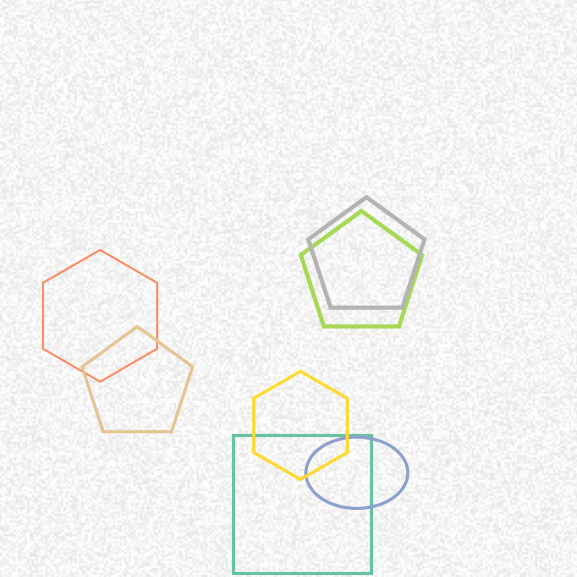[{"shape": "square", "thickness": 1.5, "radius": 0.6, "center": [0.523, 0.127]}, {"shape": "hexagon", "thickness": 1, "radius": 0.57, "center": [0.173, 0.452]}, {"shape": "oval", "thickness": 1.5, "radius": 0.44, "center": [0.618, 0.18]}, {"shape": "pentagon", "thickness": 2, "radius": 0.55, "center": [0.626, 0.523]}, {"shape": "hexagon", "thickness": 1.5, "radius": 0.47, "center": [0.52, 0.262]}, {"shape": "pentagon", "thickness": 1.5, "radius": 0.5, "center": [0.238, 0.333]}, {"shape": "pentagon", "thickness": 2, "radius": 0.53, "center": [0.635, 0.552]}]